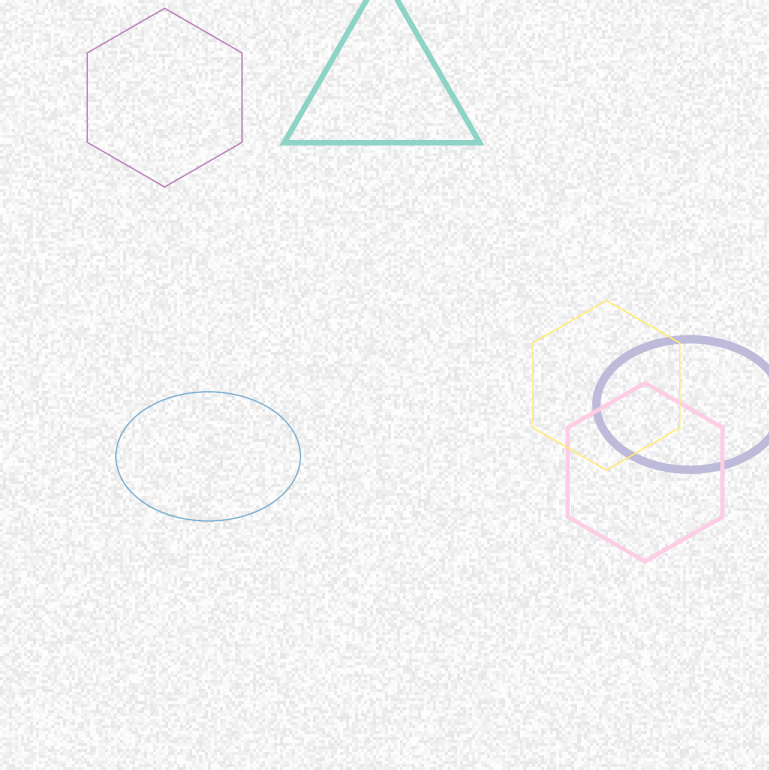[{"shape": "triangle", "thickness": 2, "radius": 0.73, "center": [0.496, 0.888]}, {"shape": "oval", "thickness": 3, "radius": 0.61, "center": [0.896, 0.475]}, {"shape": "oval", "thickness": 0.5, "radius": 0.6, "center": [0.27, 0.407]}, {"shape": "hexagon", "thickness": 1.5, "radius": 0.58, "center": [0.838, 0.387]}, {"shape": "hexagon", "thickness": 0.5, "radius": 0.58, "center": [0.214, 0.873]}, {"shape": "hexagon", "thickness": 0.5, "radius": 0.55, "center": [0.788, 0.5]}]